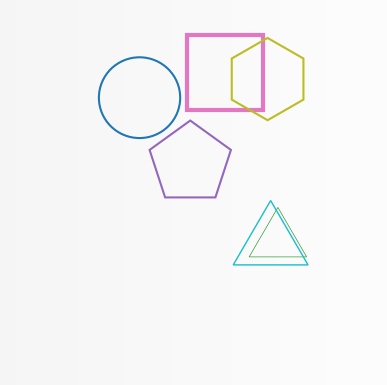[{"shape": "circle", "thickness": 1.5, "radius": 0.52, "center": [0.36, 0.746]}, {"shape": "triangle", "thickness": 0.5, "radius": 0.43, "center": [0.717, 0.376]}, {"shape": "pentagon", "thickness": 1.5, "radius": 0.55, "center": [0.491, 0.577]}, {"shape": "square", "thickness": 3, "radius": 0.49, "center": [0.58, 0.811]}, {"shape": "hexagon", "thickness": 1.5, "radius": 0.53, "center": [0.691, 0.795]}, {"shape": "triangle", "thickness": 1, "radius": 0.56, "center": [0.698, 0.368]}]